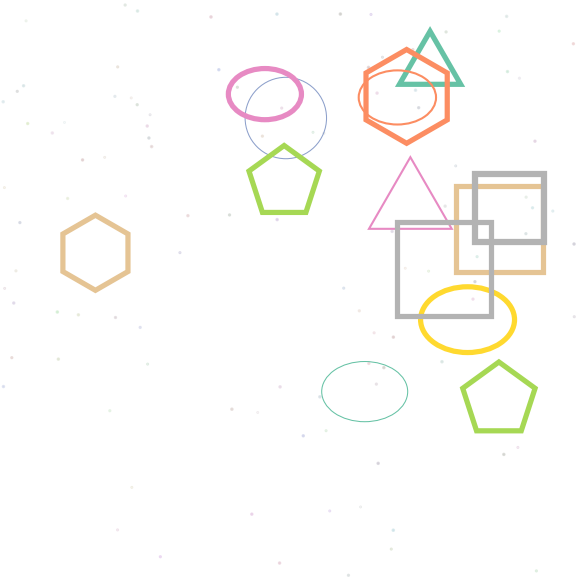[{"shape": "triangle", "thickness": 2.5, "radius": 0.31, "center": [0.745, 0.884]}, {"shape": "oval", "thickness": 0.5, "radius": 0.37, "center": [0.632, 0.321]}, {"shape": "hexagon", "thickness": 2.5, "radius": 0.41, "center": [0.704, 0.832]}, {"shape": "oval", "thickness": 1, "radius": 0.33, "center": [0.688, 0.83]}, {"shape": "circle", "thickness": 0.5, "radius": 0.35, "center": [0.495, 0.795]}, {"shape": "oval", "thickness": 2.5, "radius": 0.32, "center": [0.459, 0.836]}, {"shape": "triangle", "thickness": 1, "radius": 0.41, "center": [0.711, 0.644]}, {"shape": "pentagon", "thickness": 2.5, "radius": 0.33, "center": [0.864, 0.306]}, {"shape": "pentagon", "thickness": 2.5, "radius": 0.32, "center": [0.492, 0.683]}, {"shape": "oval", "thickness": 2.5, "radius": 0.41, "center": [0.81, 0.446]}, {"shape": "hexagon", "thickness": 2.5, "radius": 0.33, "center": [0.165, 0.561]}, {"shape": "square", "thickness": 2.5, "radius": 0.37, "center": [0.865, 0.603]}, {"shape": "square", "thickness": 3, "radius": 0.3, "center": [0.882, 0.638]}, {"shape": "square", "thickness": 2.5, "radius": 0.41, "center": [0.768, 0.533]}]